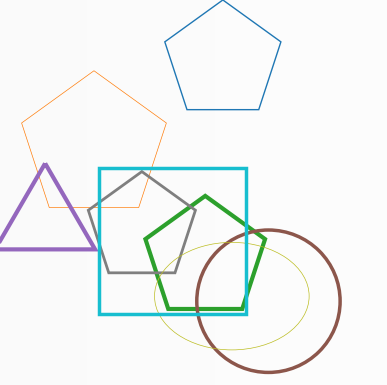[{"shape": "pentagon", "thickness": 1, "radius": 0.79, "center": [0.575, 0.843]}, {"shape": "pentagon", "thickness": 0.5, "radius": 0.98, "center": [0.243, 0.62]}, {"shape": "pentagon", "thickness": 3, "radius": 0.81, "center": [0.53, 0.329]}, {"shape": "triangle", "thickness": 3, "radius": 0.74, "center": [0.116, 0.427]}, {"shape": "circle", "thickness": 2.5, "radius": 0.92, "center": [0.693, 0.218]}, {"shape": "pentagon", "thickness": 2, "radius": 0.73, "center": [0.366, 0.409]}, {"shape": "oval", "thickness": 0.5, "radius": 1.0, "center": [0.598, 0.231]}, {"shape": "square", "thickness": 2.5, "radius": 0.95, "center": [0.445, 0.374]}]